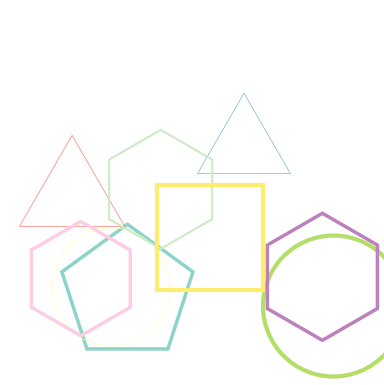[{"shape": "pentagon", "thickness": 2.5, "radius": 0.89, "center": [0.331, 0.239]}, {"shape": "circle", "thickness": 0.5, "radius": 0.77, "center": [0.289, 0.255]}, {"shape": "triangle", "thickness": 0.5, "radius": 0.79, "center": [0.187, 0.491]}, {"shape": "triangle", "thickness": 0.5, "radius": 0.7, "center": [0.634, 0.619]}, {"shape": "circle", "thickness": 3, "radius": 0.92, "center": [0.866, 0.205]}, {"shape": "hexagon", "thickness": 2.5, "radius": 0.74, "center": [0.21, 0.276]}, {"shape": "hexagon", "thickness": 2.5, "radius": 0.83, "center": [0.837, 0.281]}, {"shape": "hexagon", "thickness": 1.5, "radius": 0.77, "center": [0.417, 0.508]}, {"shape": "square", "thickness": 3, "radius": 0.68, "center": [0.546, 0.383]}]